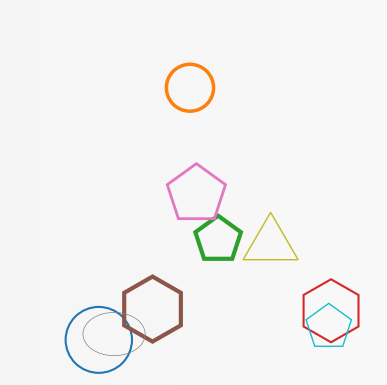[{"shape": "circle", "thickness": 1.5, "radius": 0.43, "center": [0.255, 0.117]}, {"shape": "circle", "thickness": 2.5, "radius": 0.3, "center": [0.49, 0.772]}, {"shape": "pentagon", "thickness": 3, "radius": 0.31, "center": [0.563, 0.378]}, {"shape": "hexagon", "thickness": 1.5, "radius": 0.41, "center": [0.854, 0.193]}, {"shape": "hexagon", "thickness": 3, "radius": 0.42, "center": [0.394, 0.197]}, {"shape": "pentagon", "thickness": 2, "radius": 0.4, "center": [0.507, 0.496]}, {"shape": "oval", "thickness": 0.5, "radius": 0.4, "center": [0.294, 0.132]}, {"shape": "triangle", "thickness": 1, "radius": 0.41, "center": [0.698, 0.366]}, {"shape": "pentagon", "thickness": 1, "radius": 0.31, "center": [0.848, 0.15]}]